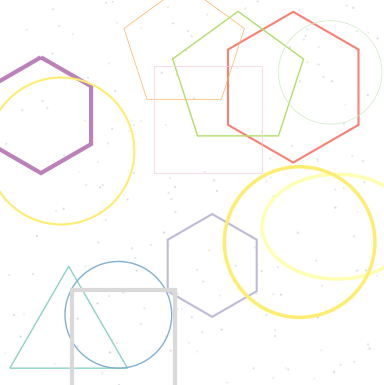[{"shape": "triangle", "thickness": 1, "radius": 0.88, "center": [0.178, 0.132]}, {"shape": "oval", "thickness": 2.5, "radius": 0.97, "center": [0.875, 0.411]}, {"shape": "hexagon", "thickness": 1.5, "radius": 0.67, "center": [0.551, 0.311]}, {"shape": "hexagon", "thickness": 1.5, "radius": 0.98, "center": [0.762, 0.774]}, {"shape": "circle", "thickness": 1, "radius": 0.69, "center": [0.307, 0.182]}, {"shape": "pentagon", "thickness": 0.5, "radius": 0.82, "center": [0.478, 0.875]}, {"shape": "pentagon", "thickness": 1, "radius": 0.89, "center": [0.618, 0.792]}, {"shape": "square", "thickness": 0.5, "radius": 0.7, "center": [0.54, 0.689]}, {"shape": "square", "thickness": 3, "radius": 0.67, "center": [0.32, 0.114]}, {"shape": "hexagon", "thickness": 3, "radius": 0.75, "center": [0.106, 0.701]}, {"shape": "circle", "thickness": 0.5, "radius": 0.67, "center": [0.858, 0.812]}, {"shape": "circle", "thickness": 2.5, "radius": 0.98, "center": [0.778, 0.371]}, {"shape": "circle", "thickness": 1.5, "radius": 0.95, "center": [0.158, 0.608]}]